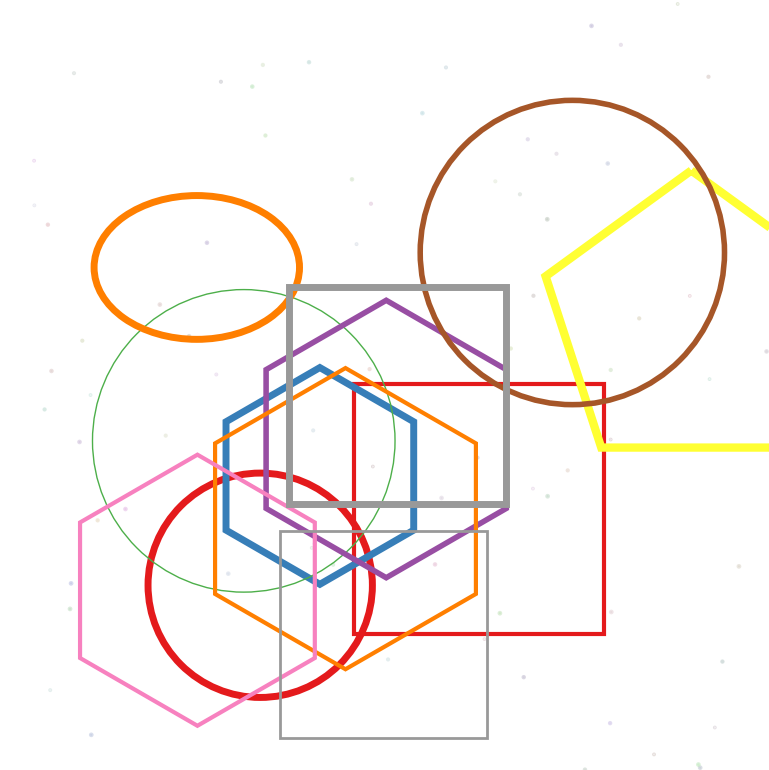[{"shape": "circle", "thickness": 2.5, "radius": 0.73, "center": [0.338, 0.24]}, {"shape": "square", "thickness": 1.5, "radius": 0.81, "center": [0.622, 0.339]}, {"shape": "hexagon", "thickness": 2.5, "radius": 0.7, "center": [0.415, 0.382]}, {"shape": "circle", "thickness": 0.5, "radius": 0.98, "center": [0.317, 0.427]}, {"shape": "hexagon", "thickness": 2, "radius": 0.9, "center": [0.502, 0.43]}, {"shape": "oval", "thickness": 2.5, "radius": 0.67, "center": [0.256, 0.653]}, {"shape": "hexagon", "thickness": 1.5, "radius": 0.98, "center": [0.449, 0.326]}, {"shape": "pentagon", "thickness": 3, "radius": 0.99, "center": [0.898, 0.58]}, {"shape": "circle", "thickness": 2, "radius": 0.99, "center": [0.743, 0.672]}, {"shape": "hexagon", "thickness": 1.5, "radius": 0.88, "center": [0.256, 0.233]}, {"shape": "square", "thickness": 1, "radius": 0.67, "center": [0.498, 0.176]}, {"shape": "square", "thickness": 2.5, "radius": 0.7, "center": [0.516, 0.487]}]